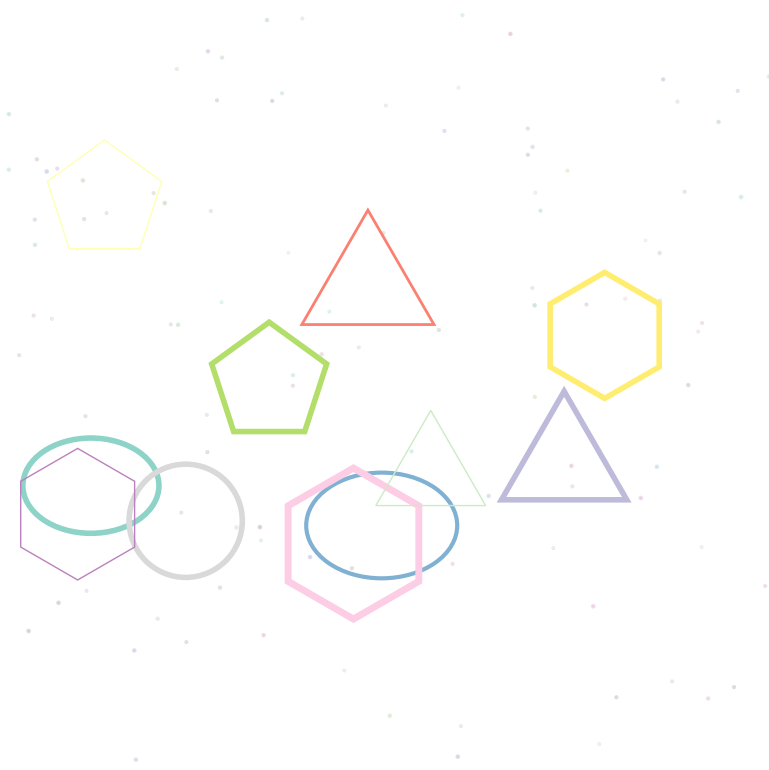[{"shape": "oval", "thickness": 2, "radius": 0.44, "center": [0.118, 0.369]}, {"shape": "pentagon", "thickness": 0.5, "radius": 0.39, "center": [0.136, 0.74]}, {"shape": "triangle", "thickness": 2, "radius": 0.47, "center": [0.733, 0.398]}, {"shape": "triangle", "thickness": 1, "radius": 0.5, "center": [0.478, 0.628]}, {"shape": "oval", "thickness": 1.5, "radius": 0.49, "center": [0.496, 0.318]}, {"shape": "pentagon", "thickness": 2, "radius": 0.39, "center": [0.35, 0.503]}, {"shape": "hexagon", "thickness": 2.5, "radius": 0.49, "center": [0.459, 0.294]}, {"shape": "circle", "thickness": 2, "radius": 0.37, "center": [0.241, 0.324]}, {"shape": "hexagon", "thickness": 0.5, "radius": 0.43, "center": [0.101, 0.332]}, {"shape": "triangle", "thickness": 0.5, "radius": 0.41, "center": [0.559, 0.385]}, {"shape": "hexagon", "thickness": 2, "radius": 0.41, "center": [0.785, 0.564]}]